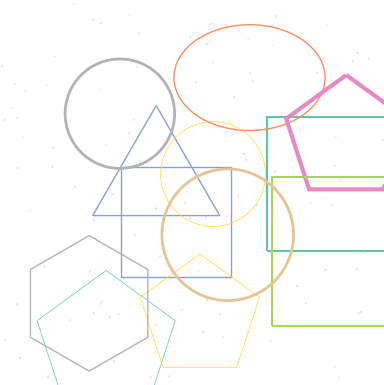[{"shape": "square", "thickness": 1.5, "radius": 0.87, "center": [0.865, 0.522]}, {"shape": "pentagon", "thickness": 0.5, "radius": 0.94, "center": [0.276, 0.109]}, {"shape": "oval", "thickness": 1, "radius": 0.98, "center": [0.648, 0.798]}, {"shape": "square", "thickness": 1, "radius": 0.71, "center": [0.457, 0.424]}, {"shape": "triangle", "thickness": 1, "radius": 0.95, "center": [0.406, 0.535]}, {"shape": "pentagon", "thickness": 3, "radius": 0.82, "center": [0.899, 0.641]}, {"shape": "square", "thickness": 1.5, "radius": 0.97, "center": [0.9, 0.347]}, {"shape": "pentagon", "thickness": 0.5, "radius": 0.81, "center": [0.519, 0.178]}, {"shape": "circle", "thickness": 0.5, "radius": 0.68, "center": [0.553, 0.548]}, {"shape": "circle", "thickness": 2, "radius": 0.85, "center": [0.592, 0.39]}, {"shape": "hexagon", "thickness": 1, "radius": 0.88, "center": [0.232, 0.212]}, {"shape": "circle", "thickness": 2, "radius": 0.71, "center": [0.311, 0.705]}]